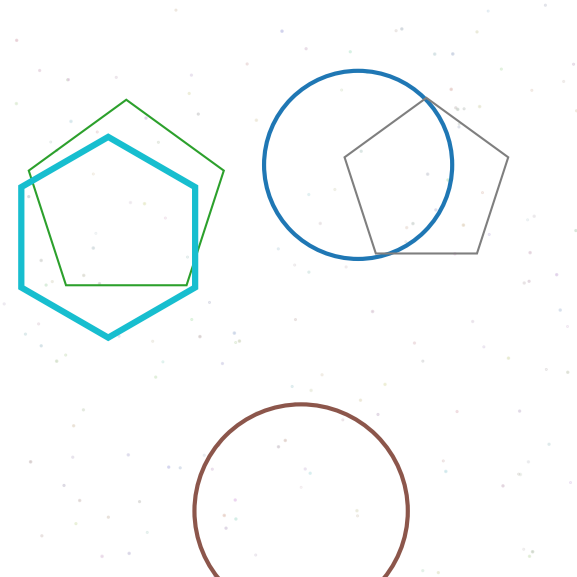[{"shape": "circle", "thickness": 2, "radius": 0.81, "center": [0.62, 0.714]}, {"shape": "pentagon", "thickness": 1, "radius": 0.89, "center": [0.219, 0.649]}, {"shape": "circle", "thickness": 2, "radius": 0.92, "center": [0.521, 0.114]}, {"shape": "pentagon", "thickness": 1, "radius": 0.74, "center": [0.738, 0.681]}, {"shape": "hexagon", "thickness": 3, "radius": 0.87, "center": [0.187, 0.588]}]